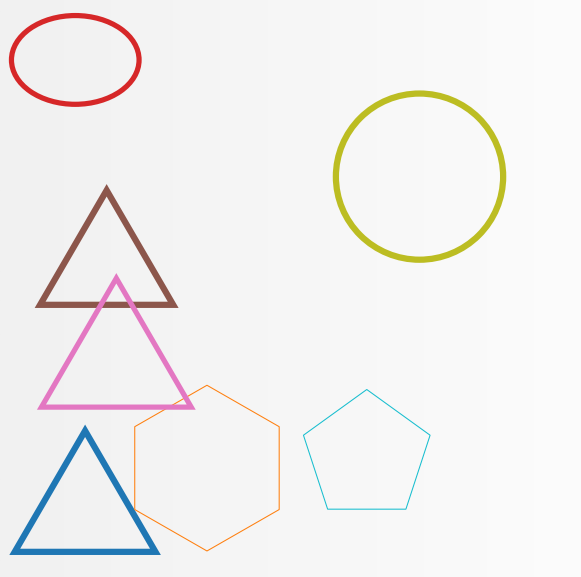[{"shape": "triangle", "thickness": 3, "radius": 0.7, "center": [0.146, 0.113]}, {"shape": "hexagon", "thickness": 0.5, "radius": 0.72, "center": [0.356, 0.189]}, {"shape": "oval", "thickness": 2.5, "radius": 0.55, "center": [0.129, 0.895]}, {"shape": "triangle", "thickness": 3, "radius": 0.66, "center": [0.183, 0.537]}, {"shape": "triangle", "thickness": 2.5, "radius": 0.74, "center": [0.2, 0.369]}, {"shape": "circle", "thickness": 3, "radius": 0.72, "center": [0.722, 0.693]}, {"shape": "pentagon", "thickness": 0.5, "radius": 0.57, "center": [0.631, 0.21]}]